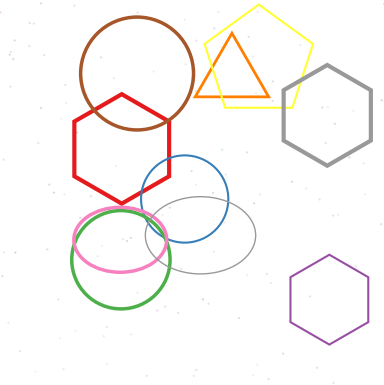[{"shape": "hexagon", "thickness": 3, "radius": 0.71, "center": [0.316, 0.613]}, {"shape": "circle", "thickness": 1.5, "radius": 0.57, "center": [0.48, 0.483]}, {"shape": "circle", "thickness": 2.5, "radius": 0.64, "center": [0.314, 0.325]}, {"shape": "hexagon", "thickness": 1.5, "radius": 0.58, "center": [0.855, 0.222]}, {"shape": "triangle", "thickness": 2, "radius": 0.55, "center": [0.602, 0.804]}, {"shape": "pentagon", "thickness": 1.5, "radius": 0.74, "center": [0.672, 0.84]}, {"shape": "circle", "thickness": 2.5, "radius": 0.73, "center": [0.356, 0.809]}, {"shape": "oval", "thickness": 2.5, "radius": 0.6, "center": [0.312, 0.377]}, {"shape": "oval", "thickness": 1, "radius": 0.72, "center": [0.521, 0.389]}, {"shape": "hexagon", "thickness": 3, "radius": 0.65, "center": [0.85, 0.7]}]